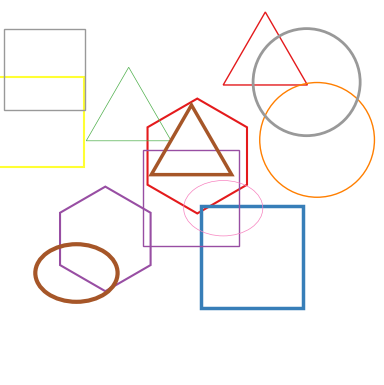[{"shape": "hexagon", "thickness": 1.5, "radius": 0.75, "center": [0.512, 0.595]}, {"shape": "triangle", "thickness": 1, "radius": 0.63, "center": [0.689, 0.842]}, {"shape": "square", "thickness": 2.5, "radius": 0.66, "center": [0.654, 0.333]}, {"shape": "triangle", "thickness": 0.5, "radius": 0.64, "center": [0.334, 0.698]}, {"shape": "square", "thickness": 1, "radius": 0.62, "center": [0.496, 0.486]}, {"shape": "hexagon", "thickness": 1.5, "radius": 0.68, "center": [0.274, 0.379]}, {"shape": "circle", "thickness": 1, "radius": 0.74, "center": [0.824, 0.637]}, {"shape": "square", "thickness": 1.5, "radius": 0.58, "center": [0.102, 0.683]}, {"shape": "triangle", "thickness": 2.5, "radius": 0.6, "center": [0.497, 0.607]}, {"shape": "oval", "thickness": 3, "radius": 0.53, "center": [0.199, 0.291]}, {"shape": "oval", "thickness": 0.5, "radius": 0.51, "center": [0.58, 0.459]}, {"shape": "square", "thickness": 1, "radius": 0.53, "center": [0.115, 0.819]}, {"shape": "circle", "thickness": 2, "radius": 0.7, "center": [0.796, 0.787]}]